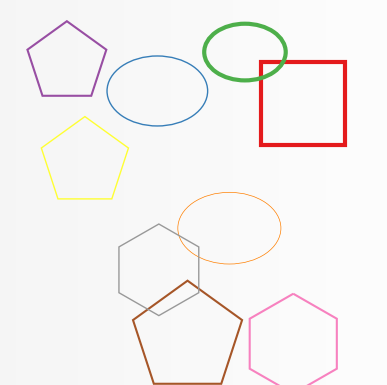[{"shape": "square", "thickness": 3, "radius": 0.54, "center": [0.782, 0.732]}, {"shape": "oval", "thickness": 1, "radius": 0.65, "center": [0.406, 0.764]}, {"shape": "oval", "thickness": 3, "radius": 0.53, "center": [0.632, 0.865]}, {"shape": "pentagon", "thickness": 1.5, "radius": 0.54, "center": [0.173, 0.838]}, {"shape": "oval", "thickness": 0.5, "radius": 0.67, "center": [0.592, 0.407]}, {"shape": "pentagon", "thickness": 1, "radius": 0.59, "center": [0.219, 0.579]}, {"shape": "pentagon", "thickness": 1.5, "radius": 0.74, "center": [0.484, 0.123]}, {"shape": "hexagon", "thickness": 1.5, "radius": 0.65, "center": [0.757, 0.107]}, {"shape": "hexagon", "thickness": 1, "radius": 0.59, "center": [0.41, 0.299]}]